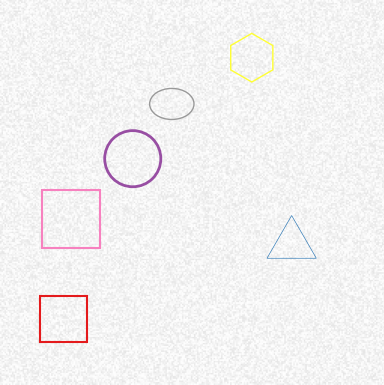[{"shape": "square", "thickness": 1.5, "radius": 0.3, "center": [0.165, 0.171]}, {"shape": "triangle", "thickness": 0.5, "radius": 0.37, "center": [0.758, 0.366]}, {"shape": "circle", "thickness": 2, "radius": 0.36, "center": [0.345, 0.588]}, {"shape": "hexagon", "thickness": 1, "radius": 0.32, "center": [0.654, 0.85]}, {"shape": "square", "thickness": 1.5, "radius": 0.37, "center": [0.184, 0.43]}, {"shape": "oval", "thickness": 1, "radius": 0.29, "center": [0.446, 0.73]}]